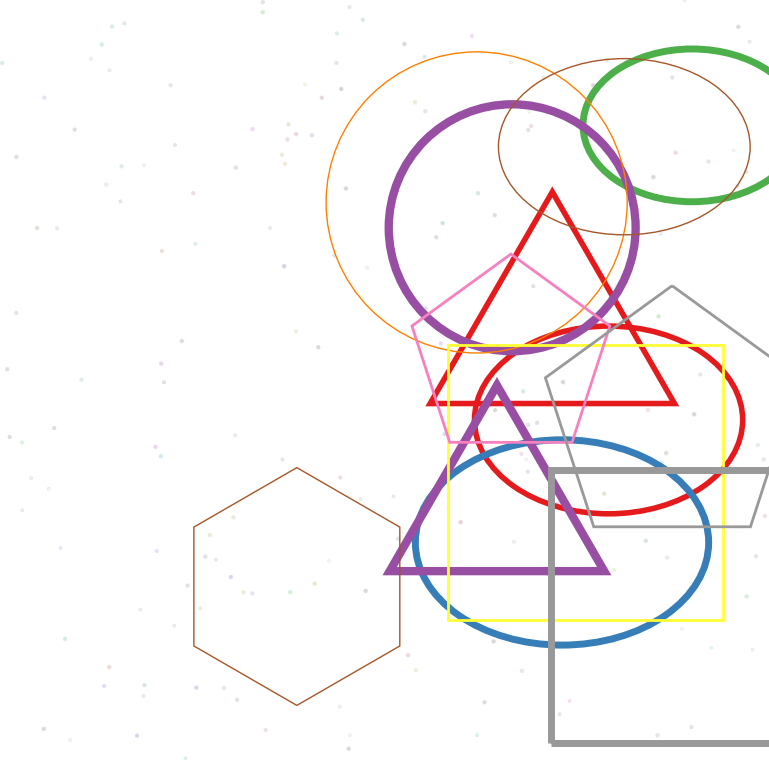[{"shape": "triangle", "thickness": 2, "radius": 0.92, "center": [0.717, 0.568]}, {"shape": "oval", "thickness": 2, "radius": 0.87, "center": [0.79, 0.455]}, {"shape": "oval", "thickness": 2.5, "radius": 0.95, "center": [0.73, 0.296]}, {"shape": "oval", "thickness": 2.5, "radius": 0.71, "center": [0.899, 0.837]}, {"shape": "circle", "thickness": 3, "radius": 0.8, "center": [0.665, 0.704]}, {"shape": "triangle", "thickness": 3, "radius": 0.8, "center": [0.645, 0.339]}, {"shape": "circle", "thickness": 0.5, "radius": 0.98, "center": [0.619, 0.737]}, {"shape": "square", "thickness": 1, "radius": 0.89, "center": [0.761, 0.373]}, {"shape": "hexagon", "thickness": 0.5, "radius": 0.77, "center": [0.386, 0.238]}, {"shape": "oval", "thickness": 0.5, "radius": 0.82, "center": [0.811, 0.809]}, {"shape": "pentagon", "thickness": 1, "radius": 0.68, "center": [0.664, 0.535]}, {"shape": "square", "thickness": 2.5, "radius": 0.89, "center": [0.892, 0.212]}, {"shape": "pentagon", "thickness": 1, "radius": 0.87, "center": [0.873, 0.456]}]